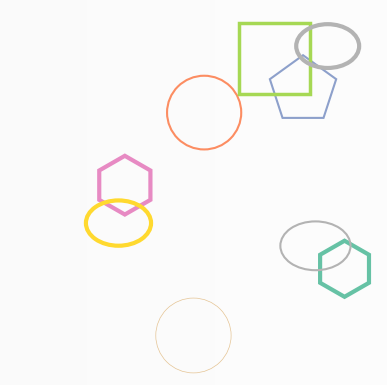[{"shape": "hexagon", "thickness": 3, "radius": 0.36, "center": [0.889, 0.302]}, {"shape": "circle", "thickness": 1.5, "radius": 0.48, "center": [0.527, 0.708]}, {"shape": "pentagon", "thickness": 1.5, "radius": 0.45, "center": [0.782, 0.767]}, {"shape": "hexagon", "thickness": 3, "radius": 0.38, "center": [0.322, 0.519]}, {"shape": "square", "thickness": 2.5, "radius": 0.46, "center": [0.708, 0.848]}, {"shape": "oval", "thickness": 3, "radius": 0.42, "center": [0.306, 0.421]}, {"shape": "circle", "thickness": 0.5, "radius": 0.49, "center": [0.499, 0.129]}, {"shape": "oval", "thickness": 1.5, "radius": 0.45, "center": [0.814, 0.362]}, {"shape": "oval", "thickness": 3, "radius": 0.41, "center": [0.846, 0.88]}]